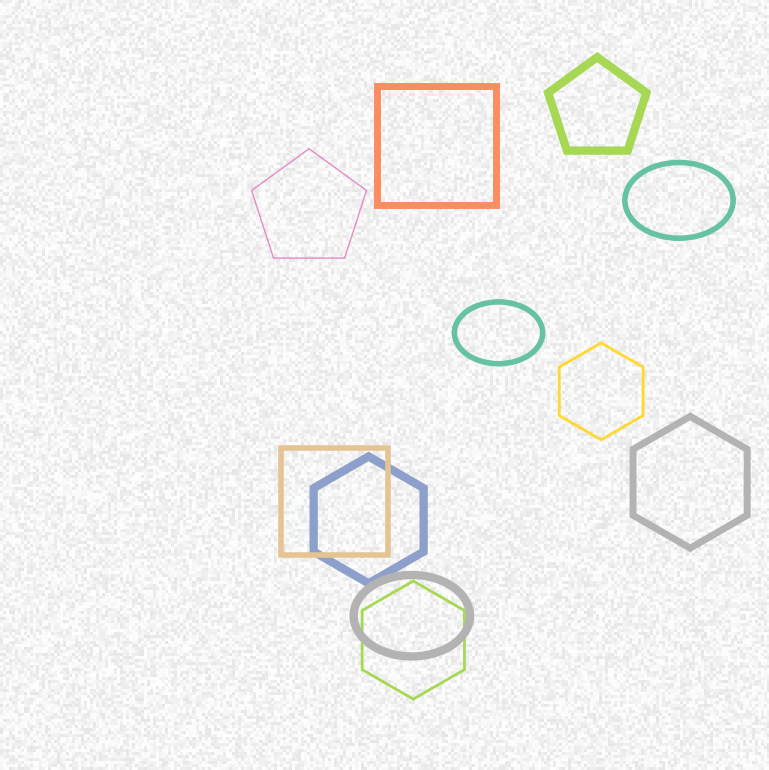[{"shape": "oval", "thickness": 2, "radius": 0.29, "center": [0.647, 0.568]}, {"shape": "oval", "thickness": 2, "radius": 0.35, "center": [0.882, 0.74]}, {"shape": "square", "thickness": 2.5, "radius": 0.38, "center": [0.567, 0.811]}, {"shape": "hexagon", "thickness": 3, "radius": 0.41, "center": [0.479, 0.325]}, {"shape": "pentagon", "thickness": 0.5, "radius": 0.39, "center": [0.401, 0.728]}, {"shape": "hexagon", "thickness": 1, "radius": 0.38, "center": [0.537, 0.169]}, {"shape": "pentagon", "thickness": 3, "radius": 0.34, "center": [0.776, 0.859]}, {"shape": "hexagon", "thickness": 1, "radius": 0.31, "center": [0.781, 0.492]}, {"shape": "square", "thickness": 2, "radius": 0.35, "center": [0.434, 0.349]}, {"shape": "hexagon", "thickness": 2.5, "radius": 0.43, "center": [0.896, 0.374]}, {"shape": "oval", "thickness": 3, "radius": 0.38, "center": [0.535, 0.2]}]